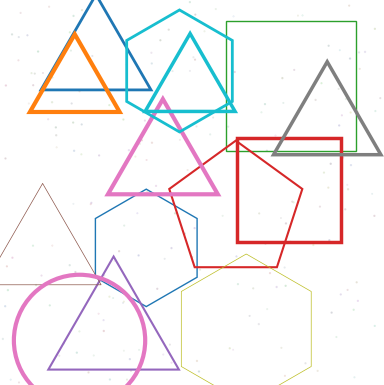[{"shape": "hexagon", "thickness": 1, "radius": 0.76, "center": [0.38, 0.356]}, {"shape": "triangle", "thickness": 2, "radius": 0.83, "center": [0.249, 0.849]}, {"shape": "triangle", "thickness": 3, "radius": 0.67, "center": [0.194, 0.776]}, {"shape": "square", "thickness": 1, "radius": 0.84, "center": [0.756, 0.777]}, {"shape": "square", "thickness": 2.5, "radius": 0.67, "center": [0.751, 0.506]}, {"shape": "pentagon", "thickness": 1.5, "radius": 0.91, "center": [0.612, 0.453]}, {"shape": "triangle", "thickness": 1.5, "radius": 0.98, "center": [0.295, 0.138]}, {"shape": "triangle", "thickness": 0.5, "radius": 0.88, "center": [0.111, 0.348]}, {"shape": "triangle", "thickness": 3, "radius": 0.82, "center": [0.423, 0.578]}, {"shape": "circle", "thickness": 3, "radius": 0.85, "center": [0.207, 0.116]}, {"shape": "triangle", "thickness": 2.5, "radius": 0.8, "center": [0.85, 0.679]}, {"shape": "hexagon", "thickness": 0.5, "radius": 0.97, "center": [0.64, 0.145]}, {"shape": "triangle", "thickness": 2.5, "radius": 0.67, "center": [0.494, 0.778]}, {"shape": "hexagon", "thickness": 2, "radius": 0.79, "center": [0.466, 0.816]}]